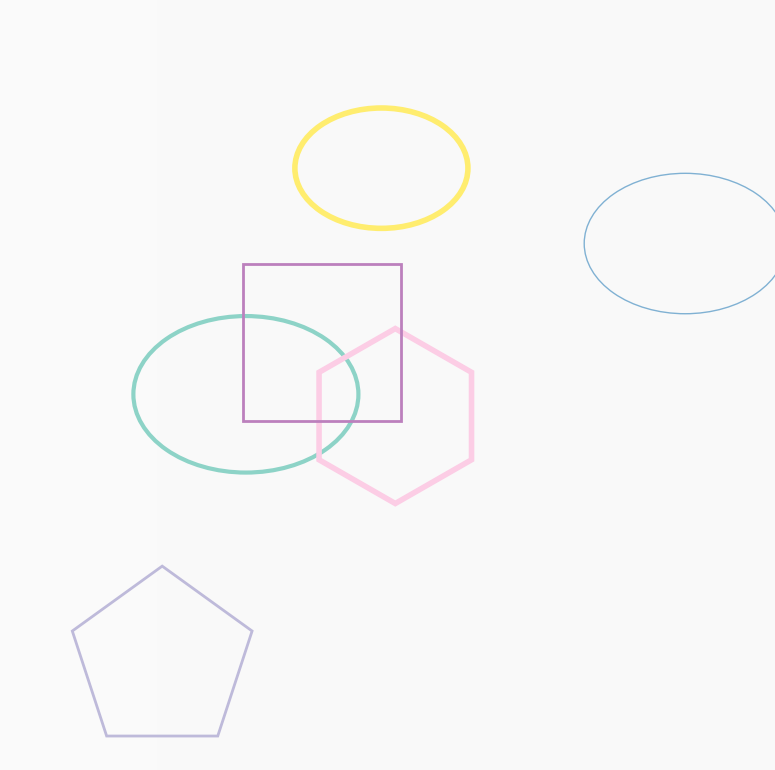[{"shape": "oval", "thickness": 1.5, "radius": 0.73, "center": [0.317, 0.488]}, {"shape": "pentagon", "thickness": 1, "radius": 0.61, "center": [0.209, 0.143]}, {"shape": "oval", "thickness": 0.5, "radius": 0.65, "center": [0.884, 0.684]}, {"shape": "hexagon", "thickness": 2, "radius": 0.57, "center": [0.51, 0.46]}, {"shape": "square", "thickness": 1, "radius": 0.51, "center": [0.415, 0.555]}, {"shape": "oval", "thickness": 2, "radius": 0.56, "center": [0.492, 0.782]}]